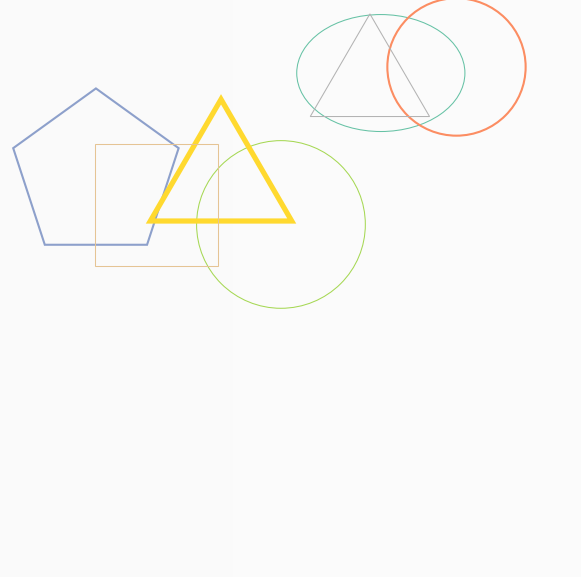[{"shape": "oval", "thickness": 0.5, "radius": 0.72, "center": [0.655, 0.873]}, {"shape": "circle", "thickness": 1, "radius": 0.59, "center": [0.785, 0.883]}, {"shape": "pentagon", "thickness": 1, "radius": 0.75, "center": [0.165, 0.696]}, {"shape": "circle", "thickness": 0.5, "radius": 0.73, "center": [0.483, 0.61]}, {"shape": "triangle", "thickness": 2.5, "radius": 0.7, "center": [0.38, 0.687]}, {"shape": "square", "thickness": 0.5, "radius": 0.53, "center": [0.27, 0.644]}, {"shape": "triangle", "thickness": 0.5, "radius": 0.59, "center": [0.636, 0.857]}]